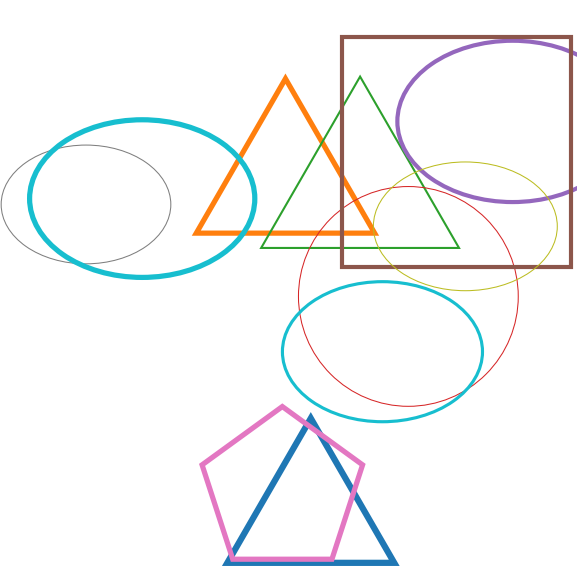[{"shape": "triangle", "thickness": 3, "radius": 0.83, "center": [0.538, 0.108]}, {"shape": "triangle", "thickness": 2.5, "radius": 0.89, "center": [0.494, 0.685]}, {"shape": "triangle", "thickness": 1, "radius": 0.99, "center": [0.624, 0.669]}, {"shape": "circle", "thickness": 0.5, "radius": 0.95, "center": [0.707, 0.486]}, {"shape": "oval", "thickness": 2, "radius": 1.0, "center": [0.888, 0.789]}, {"shape": "square", "thickness": 2, "radius": 0.99, "center": [0.79, 0.736]}, {"shape": "pentagon", "thickness": 2.5, "radius": 0.73, "center": [0.489, 0.149]}, {"shape": "oval", "thickness": 0.5, "radius": 0.73, "center": [0.149, 0.645]}, {"shape": "oval", "thickness": 0.5, "radius": 0.8, "center": [0.806, 0.607]}, {"shape": "oval", "thickness": 2.5, "radius": 0.97, "center": [0.246, 0.655]}, {"shape": "oval", "thickness": 1.5, "radius": 0.87, "center": [0.662, 0.39]}]